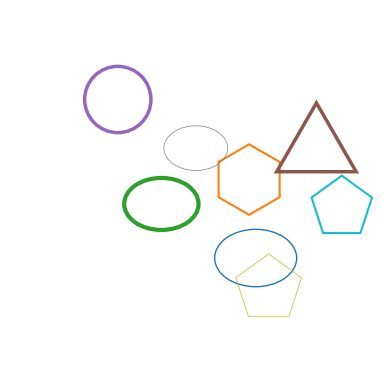[{"shape": "oval", "thickness": 1, "radius": 0.53, "center": [0.664, 0.33]}, {"shape": "hexagon", "thickness": 1.5, "radius": 0.46, "center": [0.647, 0.534]}, {"shape": "oval", "thickness": 3, "radius": 0.48, "center": [0.419, 0.47]}, {"shape": "circle", "thickness": 2.5, "radius": 0.43, "center": [0.306, 0.742]}, {"shape": "triangle", "thickness": 2.5, "radius": 0.6, "center": [0.822, 0.614]}, {"shape": "oval", "thickness": 0.5, "radius": 0.41, "center": [0.509, 0.615]}, {"shape": "pentagon", "thickness": 0.5, "radius": 0.45, "center": [0.698, 0.251]}, {"shape": "pentagon", "thickness": 1.5, "radius": 0.41, "center": [0.888, 0.461]}]